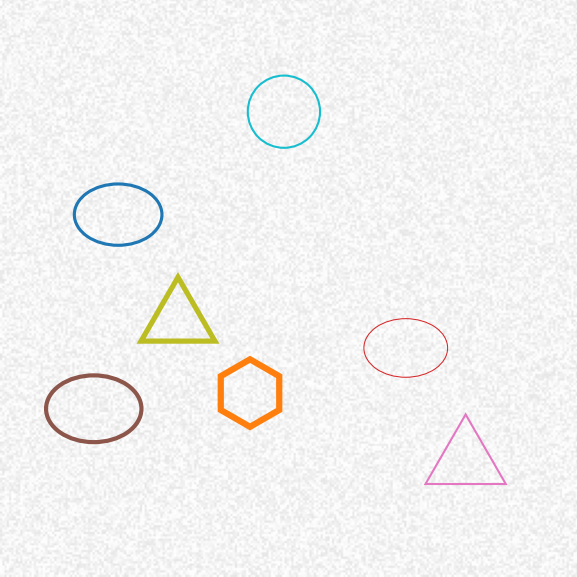[{"shape": "oval", "thickness": 1.5, "radius": 0.38, "center": [0.205, 0.627]}, {"shape": "hexagon", "thickness": 3, "radius": 0.29, "center": [0.433, 0.318]}, {"shape": "oval", "thickness": 0.5, "radius": 0.36, "center": [0.703, 0.397]}, {"shape": "oval", "thickness": 2, "radius": 0.41, "center": [0.162, 0.291]}, {"shape": "triangle", "thickness": 1, "radius": 0.4, "center": [0.806, 0.201]}, {"shape": "triangle", "thickness": 2.5, "radius": 0.37, "center": [0.308, 0.445]}, {"shape": "circle", "thickness": 1, "radius": 0.31, "center": [0.492, 0.806]}]